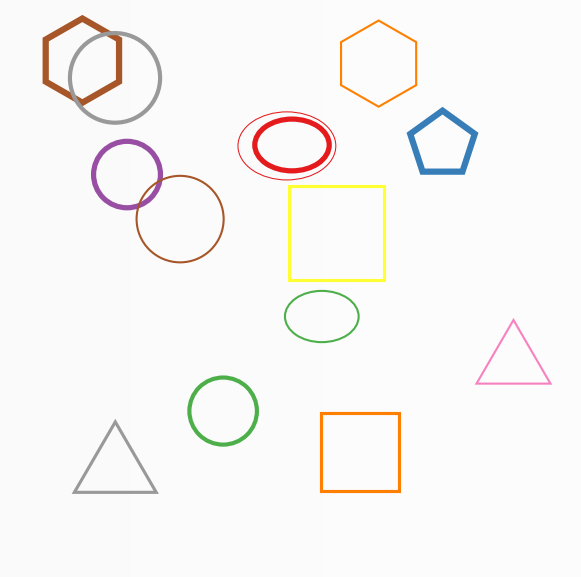[{"shape": "oval", "thickness": 0.5, "radius": 0.42, "center": [0.494, 0.746]}, {"shape": "oval", "thickness": 2.5, "radius": 0.32, "center": [0.502, 0.748]}, {"shape": "pentagon", "thickness": 3, "radius": 0.29, "center": [0.761, 0.749]}, {"shape": "oval", "thickness": 1, "radius": 0.32, "center": [0.554, 0.451]}, {"shape": "circle", "thickness": 2, "radius": 0.29, "center": [0.384, 0.287]}, {"shape": "circle", "thickness": 2.5, "radius": 0.29, "center": [0.219, 0.697]}, {"shape": "square", "thickness": 1.5, "radius": 0.34, "center": [0.619, 0.217]}, {"shape": "hexagon", "thickness": 1, "radius": 0.37, "center": [0.651, 0.889]}, {"shape": "square", "thickness": 1.5, "radius": 0.41, "center": [0.58, 0.595]}, {"shape": "hexagon", "thickness": 3, "radius": 0.36, "center": [0.142, 0.894]}, {"shape": "circle", "thickness": 1, "radius": 0.37, "center": [0.31, 0.62]}, {"shape": "triangle", "thickness": 1, "radius": 0.37, "center": [0.883, 0.372]}, {"shape": "circle", "thickness": 2, "radius": 0.39, "center": [0.198, 0.864]}, {"shape": "triangle", "thickness": 1.5, "radius": 0.41, "center": [0.198, 0.187]}]